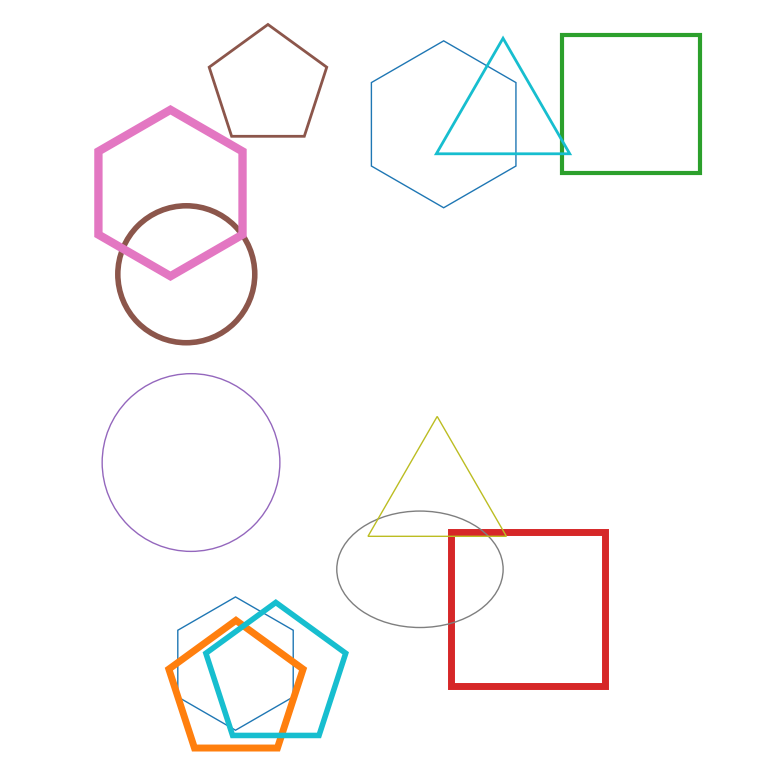[{"shape": "hexagon", "thickness": 0.5, "radius": 0.43, "center": [0.306, 0.138]}, {"shape": "hexagon", "thickness": 0.5, "radius": 0.54, "center": [0.576, 0.839]}, {"shape": "pentagon", "thickness": 2.5, "radius": 0.46, "center": [0.306, 0.103]}, {"shape": "square", "thickness": 1.5, "radius": 0.45, "center": [0.819, 0.865]}, {"shape": "square", "thickness": 2.5, "radius": 0.5, "center": [0.686, 0.209]}, {"shape": "circle", "thickness": 0.5, "radius": 0.58, "center": [0.248, 0.399]}, {"shape": "circle", "thickness": 2, "radius": 0.44, "center": [0.242, 0.644]}, {"shape": "pentagon", "thickness": 1, "radius": 0.4, "center": [0.348, 0.888]}, {"shape": "hexagon", "thickness": 3, "radius": 0.54, "center": [0.221, 0.749]}, {"shape": "oval", "thickness": 0.5, "radius": 0.54, "center": [0.545, 0.261]}, {"shape": "triangle", "thickness": 0.5, "radius": 0.52, "center": [0.568, 0.355]}, {"shape": "triangle", "thickness": 1, "radius": 0.5, "center": [0.653, 0.85]}, {"shape": "pentagon", "thickness": 2, "radius": 0.48, "center": [0.358, 0.122]}]